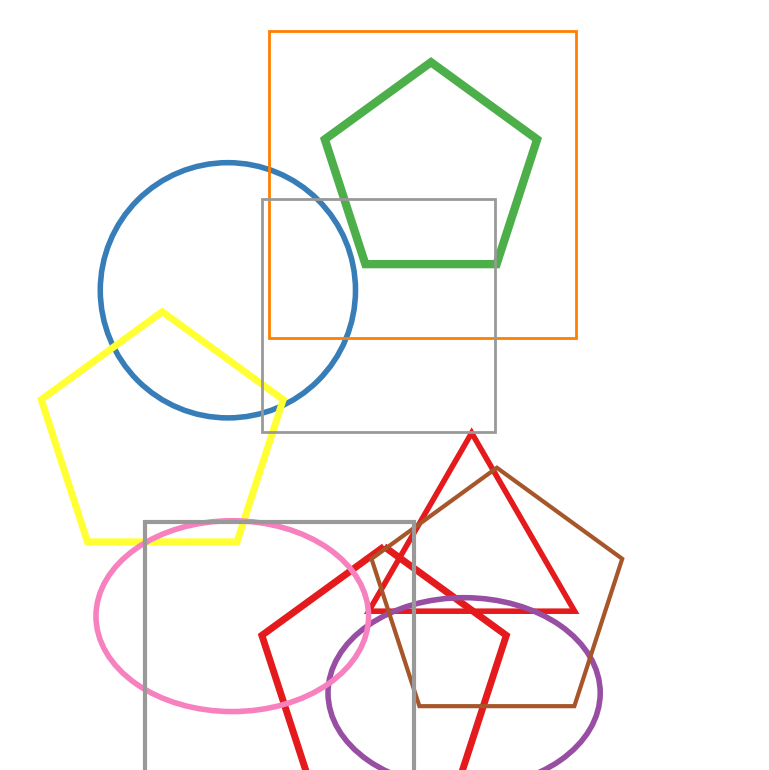[{"shape": "pentagon", "thickness": 2.5, "radius": 0.83, "center": [0.499, 0.123]}, {"shape": "triangle", "thickness": 2, "radius": 0.77, "center": [0.613, 0.283]}, {"shape": "circle", "thickness": 2, "radius": 0.83, "center": [0.296, 0.623]}, {"shape": "pentagon", "thickness": 3, "radius": 0.72, "center": [0.56, 0.774]}, {"shape": "oval", "thickness": 2, "radius": 0.88, "center": [0.603, 0.1]}, {"shape": "square", "thickness": 1, "radius": 1.0, "center": [0.549, 0.76]}, {"shape": "pentagon", "thickness": 2.5, "radius": 0.83, "center": [0.211, 0.43]}, {"shape": "pentagon", "thickness": 1.5, "radius": 0.86, "center": [0.645, 0.221]}, {"shape": "oval", "thickness": 2, "radius": 0.89, "center": [0.302, 0.2]}, {"shape": "square", "thickness": 1.5, "radius": 0.87, "center": [0.363, 0.147]}, {"shape": "square", "thickness": 1, "radius": 0.76, "center": [0.492, 0.59]}]